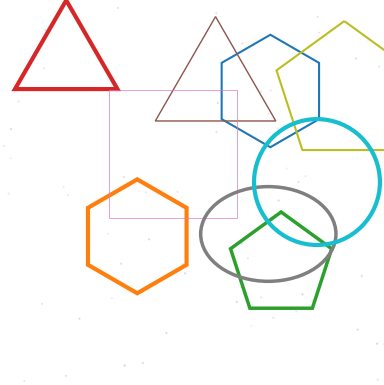[{"shape": "hexagon", "thickness": 1.5, "radius": 0.73, "center": [0.702, 0.764]}, {"shape": "hexagon", "thickness": 3, "radius": 0.74, "center": [0.357, 0.386]}, {"shape": "pentagon", "thickness": 2.5, "radius": 0.69, "center": [0.73, 0.311]}, {"shape": "triangle", "thickness": 3, "radius": 0.77, "center": [0.172, 0.846]}, {"shape": "triangle", "thickness": 1, "radius": 0.9, "center": [0.56, 0.776]}, {"shape": "square", "thickness": 0.5, "radius": 0.84, "center": [0.45, 0.6]}, {"shape": "oval", "thickness": 2.5, "radius": 0.88, "center": [0.697, 0.392]}, {"shape": "pentagon", "thickness": 1.5, "radius": 0.93, "center": [0.894, 0.76]}, {"shape": "circle", "thickness": 3, "radius": 0.82, "center": [0.823, 0.527]}]